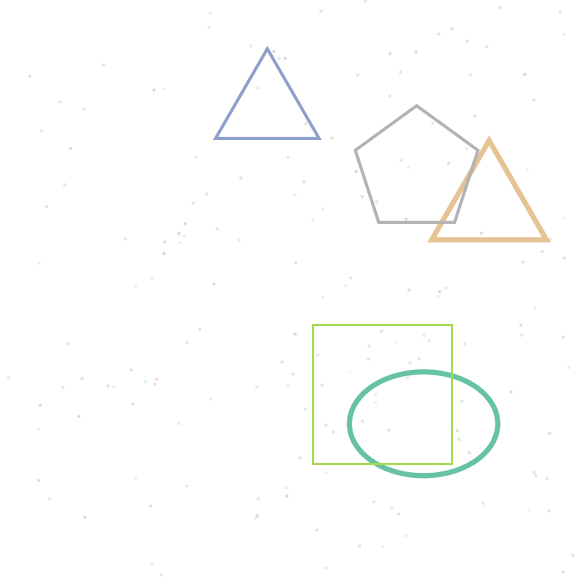[{"shape": "oval", "thickness": 2.5, "radius": 0.64, "center": [0.734, 0.265]}, {"shape": "triangle", "thickness": 1.5, "radius": 0.52, "center": [0.463, 0.811]}, {"shape": "square", "thickness": 1, "radius": 0.6, "center": [0.663, 0.316]}, {"shape": "triangle", "thickness": 2.5, "radius": 0.57, "center": [0.847, 0.641]}, {"shape": "pentagon", "thickness": 1.5, "radius": 0.56, "center": [0.721, 0.704]}]